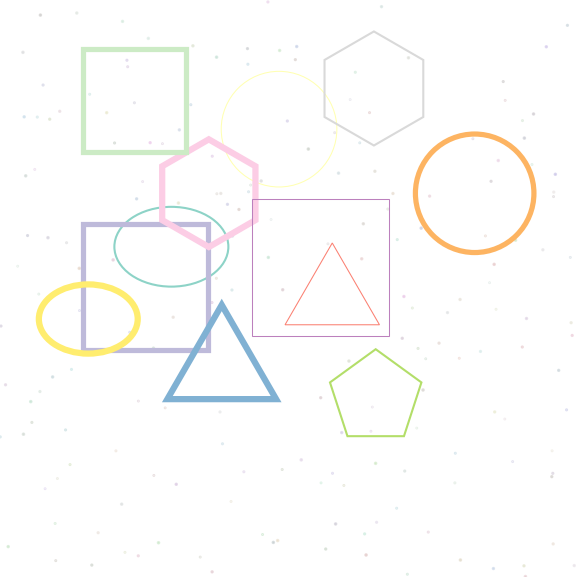[{"shape": "oval", "thickness": 1, "radius": 0.49, "center": [0.297, 0.572]}, {"shape": "circle", "thickness": 0.5, "radius": 0.5, "center": [0.483, 0.775]}, {"shape": "square", "thickness": 2.5, "radius": 0.54, "center": [0.252, 0.503]}, {"shape": "triangle", "thickness": 0.5, "radius": 0.47, "center": [0.575, 0.484]}, {"shape": "triangle", "thickness": 3, "radius": 0.54, "center": [0.384, 0.362]}, {"shape": "circle", "thickness": 2.5, "radius": 0.51, "center": [0.822, 0.664]}, {"shape": "pentagon", "thickness": 1, "radius": 0.42, "center": [0.651, 0.311]}, {"shape": "hexagon", "thickness": 3, "radius": 0.47, "center": [0.362, 0.665]}, {"shape": "hexagon", "thickness": 1, "radius": 0.49, "center": [0.647, 0.846]}, {"shape": "square", "thickness": 0.5, "radius": 0.59, "center": [0.555, 0.536]}, {"shape": "square", "thickness": 2.5, "radius": 0.45, "center": [0.233, 0.825]}, {"shape": "oval", "thickness": 3, "radius": 0.43, "center": [0.153, 0.447]}]